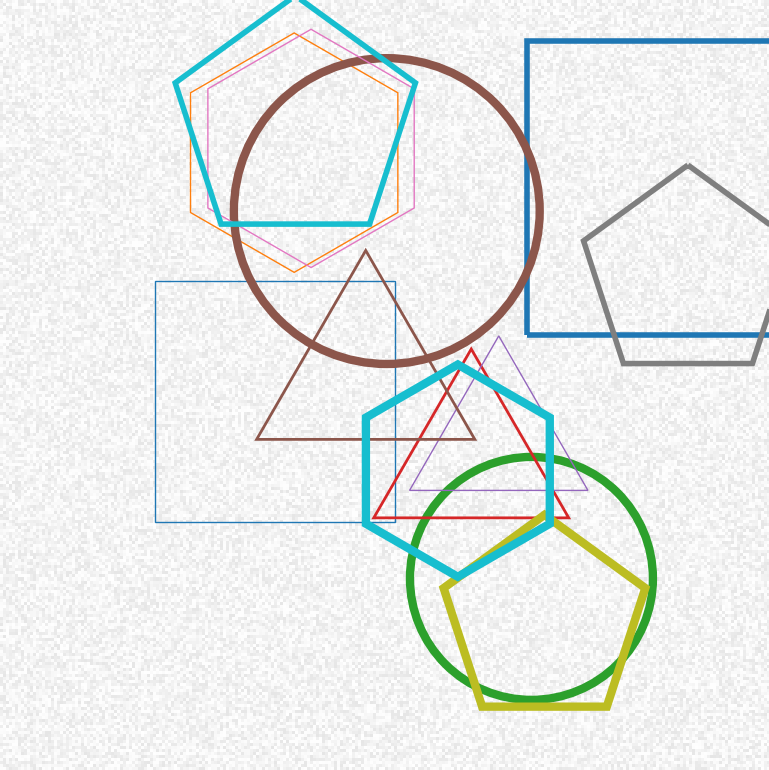[{"shape": "square", "thickness": 0.5, "radius": 0.78, "center": [0.357, 0.479]}, {"shape": "square", "thickness": 2, "radius": 0.96, "center": [0.876, 0.756]}, {"shape": "hexagon", "thickness": 0.5, "radius": 0.78, "center": [0.382, 0.802]}, {"shape": "circle", "thickness": 3, "radius": 0.79, "center": [0.69, 0.249]}, {"shape": "triangle", "thickness": 1, "radius": 0.73, "center": [0.612, 0.401]}, {"shape": "triangle", "thickness": 0.5, "radius": 0.67, "center": [0.648, 0.43]}, {"shape": "circle", "thickness": 3, "radius": 0.99, "center": [0.502, 0.726]}, {"shape": "triangle", "thickness": 1, "radius": 0.82, "center": [0.475, 0.511]}, {"shape": "hexagon", "thickness": 0.5, "radius": 0.77, "center": [0.404, 0.807]}, {"shape": "pentagon", "thickness": 2, "radius": 0.71, "center": [0.893, 0.643]}, {"shape": "pentagon", "thickness": 3, "radius": 0.69, "center": [0.707, 0.194]}, {"shape": "hexagon", "thickness": 3, "radius": 0.69, "center": [0.595, 0.389]}, {"shape": "pentagon", "thickness": 2, "radius": 0.82, "center": [0.384, 0.842]}]